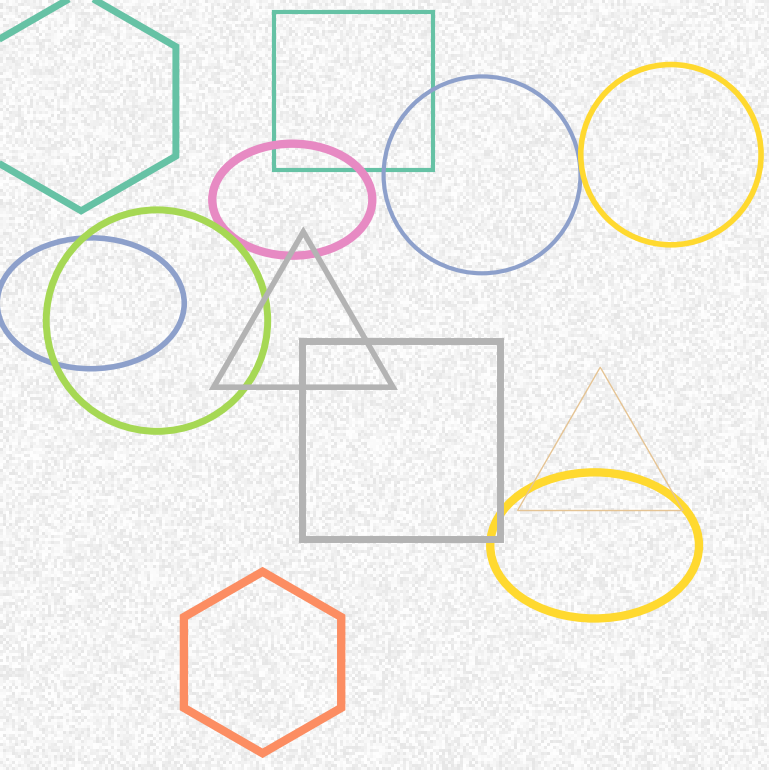[{"shape": "hexagon", "thickness": 2.5, "radius": 0.71, "center": [0.105, 0.868]}, {"shape": "square", "thickness": 1.5, "radius": 0.52, "center": [0.459, 0.882]}, {"shape": "hexagon", "thickness": 3, "radius": 0.59, "center": [0.341, 0.14]}, {"shape": "oval", "thickness": 2, "radius": 0.61, "center": [0.118, 0.606]}, {"shape": "circle", "thickness": 1.5, "radius": 0.64, "center": [0.626, 0.773]}, {"shape": "oval", "thickness": 3, "radius": 0.52, "center": [0.38, 0.741]}, {"shape": "circle", "thickness": 2.5, "radius": 0.72, "center": [0.204, 0.584]}, {"shape": "circle", "thickness": 2, "radius": 0.59, "center": [0.871, 0.799]}, {"shape": "oval", "thickness": 3, "radius": 0.68, "center": [0.772, 0.292]}, {"shape": "triangle", "thickness": 0.5, "radius": 0.62, "center": [0.78, 0.399]}, {"shape": "square", "thickness": 2.5, "radius": 0.64, "center": [0.521, 0.429]}, {"shape": "triangle", "thickness": 2, "radius": 0.67, "center": [0.394, 0.564]}]